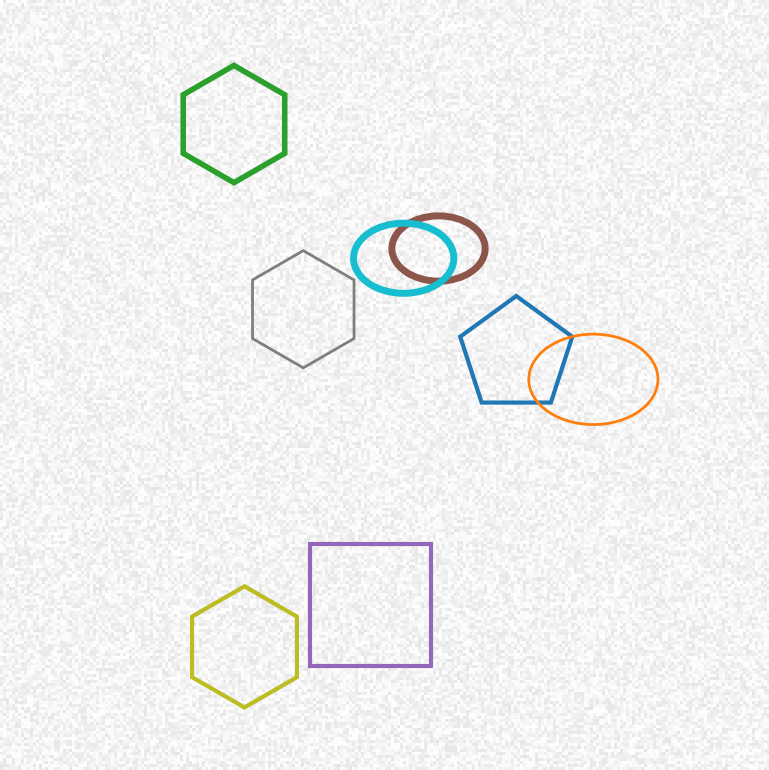[{"shape": "pentagon", "thickness": 1.5, "radius": 0.38, "center": [0.67, 0.539]}, {"shape": "oval", "thickness": 1, "radius": 0.42, "center": [0.771, 0.507]}, {"shape": "hexagon", "thickness": 2, "radius": 0.38, "center": [0.304, 0.839]}, {"shape": "square", "thickness": 1.5, "radius": 0.4, "center": [0.481, 0.214]}, {"shape": "oval", "thickness": 2.5, "radius": 0.3, "center": [0.57, 0.677]}, {"shape": "hexagon", "thickness": 1, "radius": 0.38, "center": [0.394, 0.598]}, {"shape": "hexagon", "thickness": 1.5, "radius": 0.39, "center": [0.318, 0.16]}, {"shape": "oval", "thickness": 2.5, "radius": 0.33, "center": [0.524, 0.665]}]